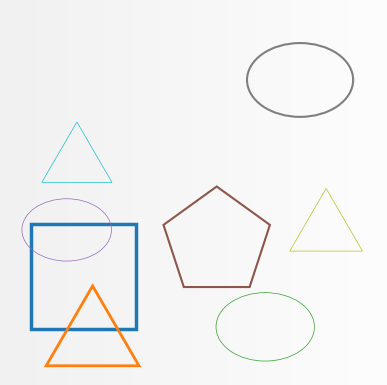[{"shape": "square", "thickness": 2.5, "radius": 0.68, "center": [0.216, 0.281]}, {"shape": "triangle", "thickness": 2, "radius": 0.69, "center": [0.239, 0.119]}, {"shape": "oval", "thickness": 0.5, "radius": 0.63, "center": [0.684, 0.151]}, {"shape": "oval", "thickness": 0.5, "radius": 0.58, "center": [0.172, 0.403]}, {"shape": "pentagon", "thickness": 1.5, "radius": 0.72, "center": [0.559, 0.371]}, {"shape": "oval", "thickness": 1.5, "radius": 0.68, "center": [0.774, 0.792]}, {"shape": "triangle", "thickness": 0.5, "radius": 0.54, "center": [0.842, 0.402]}, {"shape": "triangle", "thickness": 0.5, "radius": 0.52, "center": [0.198, 0.579]}]